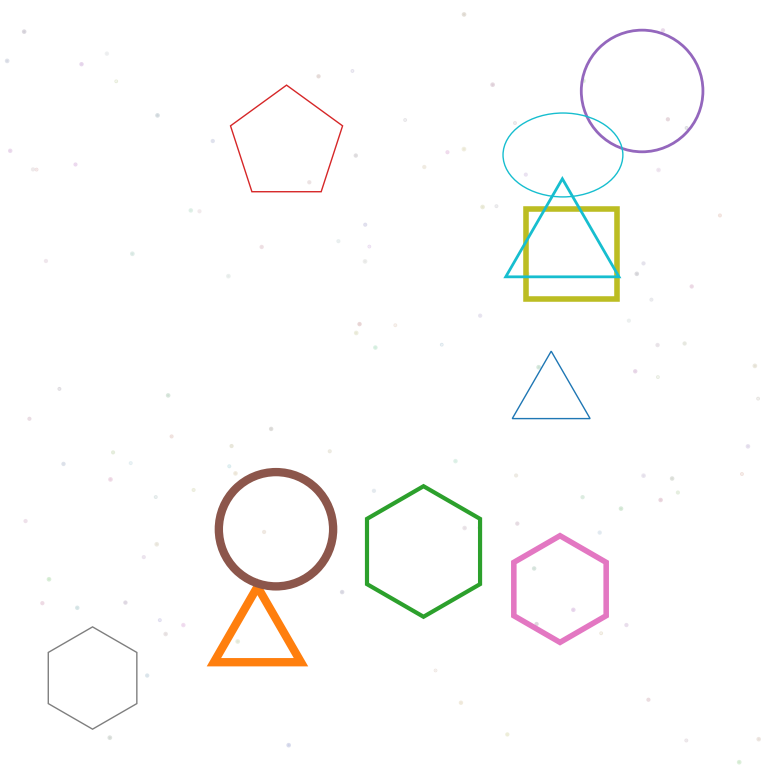[{"shape": "triangle", "thickness": 0.5, "radius": 0.29, "center": [0.716, 0.486]}, {"shape": "triangle", "thickness": 3, "radius": 0.33, "center": [0.334, 0.173]}, {"shape": "hexagon", "thickness": 1.5, "radius": 0.42, "center": [0.55, 0.284]}, {"shape": "pentagon", "thickness": 0.5, "radius": 0.38, "center": [0.372, 0.813]}, {"shape": "circle", "thickness": 1, "radius": 0.39, "center": [0.834, 0.882]}, {"shape": "circle", "thickness": 3, "radius": 0.37, "center": [0.358, 0.313]}, {"shape": "hexagon", "thickness": 2, "radius": 0.35, "center": [0.727, 0.235]}, {"shape": "hexagon", "thickness": 0.5, "radius": 0.33, "center": [0.12, 0.119]}, {"shape": "square", "thickness": 2, "radius": 0.29, "center": [0.742, 0.67]}, {"shape": "oval", "thickness": 0.5, "radius": 0.39, "center": [0.731, 0.799]}, {"shape": "triangle", "thickness": 1, "radius": 0.42, "center": [0.73, 0.683]}]